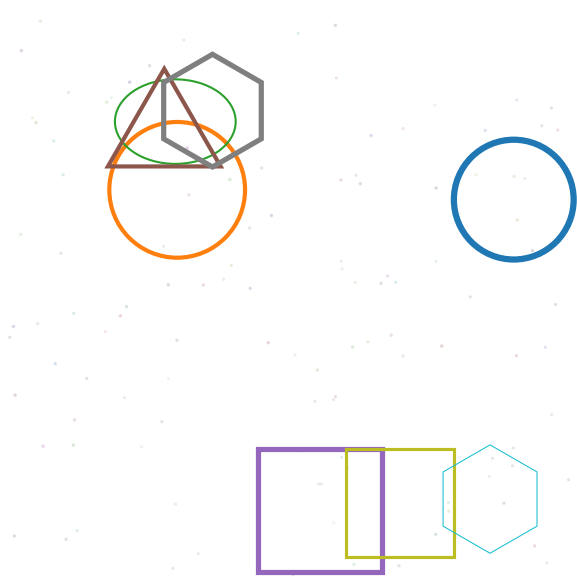[{"shape": "circle", "thickness": 3, "radius": 0.52, "center": [0.89, 0.653]}, {"shape": "circle", "thickness": 2, "radius": 0.59, "center": [0.307, 0.67]}, {"shape": "oval", "thickness": 1, "radius": 0.52, "center": [0.304, 0.789]}, {"shape": "square", "thickness": 2.5, "radius": 0.53, "center": [0.554, 0.115]}, {"shape": "triangle", "thickness": 2, "radius": 0.56, "center": [0.284, 0.767]}, {"shape": "hexagon", "thickness": 2.5, "radius": 0.49, "center": [0.368, 0.808]}, {"shape": "square", "thickness": 1.5, "radius": 0.47, "center": [0.692, 0.128]}, {"shape": "hexagon", "thickness": 0.5, "radius": 0.47, "center": [0.849, 0.135]}]